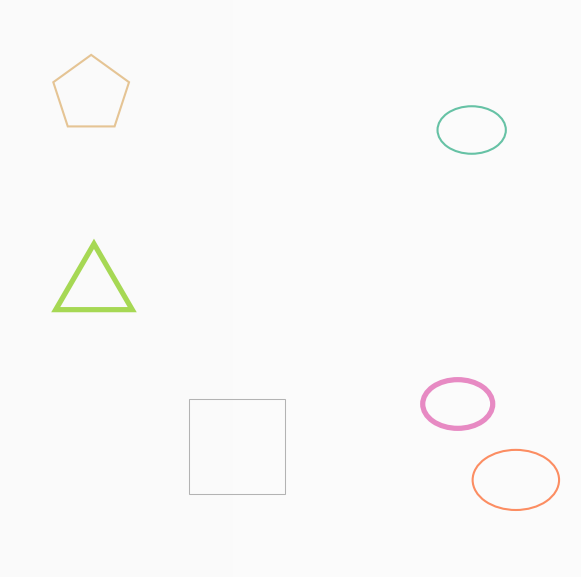[{"shape": "oval", "thickness": 1, "radius": 0.29, "center": [0.811, 0.774]}, {"shape": "oval", "thickness": 1, "radius": 0.37, "center": [0.887, 0.168]}, {"shape": "oval", "thickness": 2.5, "radius": 0.3, "center": [0.787, 0.3]}, {"shape": "triangle", "thickness": 2.5, "radius": 0.38, "center": [0.162, 0.501]}, {"shape": "pentagon", "thickness": 1, "radius": 0.34, "center": [0.157, 0.836]}, {"shape": "square", "thickness": 0.5, "radius": 0.41, "center": [0.408, 0.226]}]